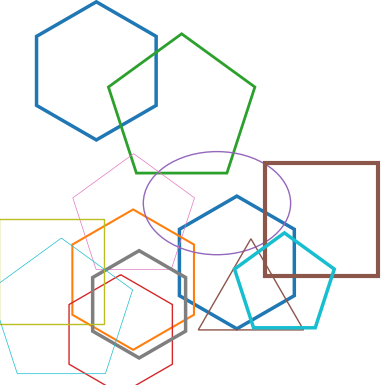[{"shape": "hexagon", "thickness": 2.5, "radius": 0.86, "center": [0.615, 0.318]}, {"shape": "hexagon", "thickness": 2.5, "radius": 0.9, "center": [0.25, 0.816]}, {"shape": "hexagon", "thickness": 1.5, "radius": 0.91, "center": [0.346, 0.274]}, {"shape": "pentagon", "thickness": 2, "radius": 1.0, "center": [0.472, 0.712]}, {"shape": "hexagon", "thickness": 1, "radius": 0.77, "center": [0.314, 0.132]}, {"shape": "oval", "thickness": 1, "radius": 0.96, "center": [0.564, 0.472]}, {"shape": "triangle", "thickness": 1, "radius": 0.79, "center": [0.652, 0.222]}, {"shape": "square", "thickness": 3, "radius": 0.73, "center": [0.836, 0.43]}, {"shape": "pentagon", "thickness": 0.5, "radius": 0.83, "center": [0.347, 0.435]}, {"shape": "hexagon", "thickness": 2.5, "radius": 0.7, "center": [0.361, 0.21]}, {"shape": "square", "thickness": 1, "radius": 0.68, "center": [0.135, 0.295]}, {"shape": "pentagon", "thickness": 0.5, "radius": 0.97, "center": [0.159, 0.187]}, {"shape": "pentagon", "thickness": 2.5, "radius": 0.68, "center": [0.739, 0.259]}]